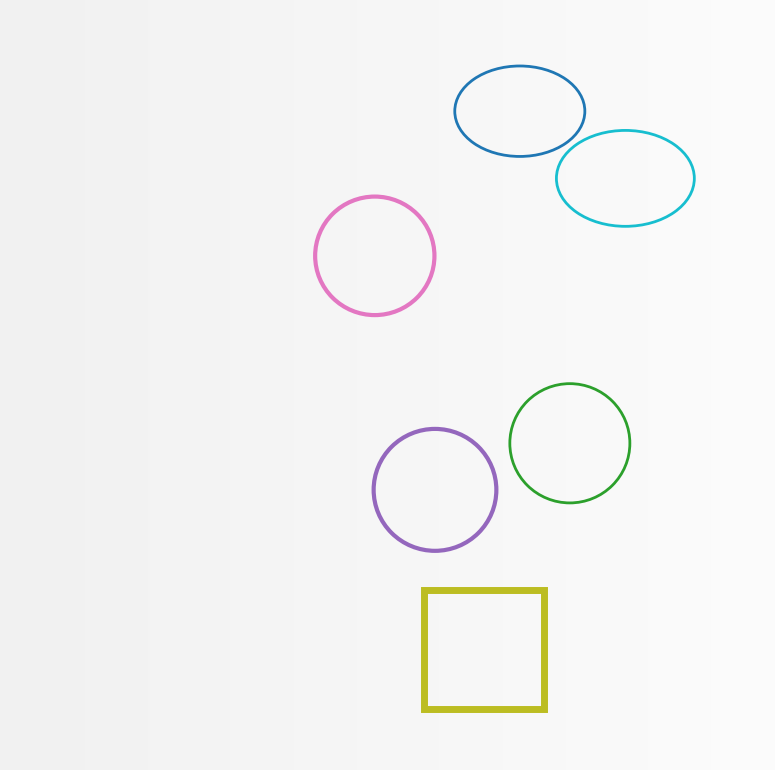[{"shape": "oval", "thickness": 1, "radius": 0.42, "center": [0.671, 0.856]}, {"shape": "circle", "thickness": 1, "radius": 0.39, "center": [0.735, 0.424]}, {"shape": "circle", "thickness": 1.5, "radius": 0.4, "center": [0.561, 0.364]}, {"shape": "circle", "thickness": 1.5, "radius": 0.38, "center": [0.484, 0.668]}, {"shape": "square", "thickness": 2.5, "radius": 0.39, "center": [0.625, 0.157]}, {"shape": "oval", "thickness": 1, "radius": 0.44, "center": [0.807, 0.768]}]